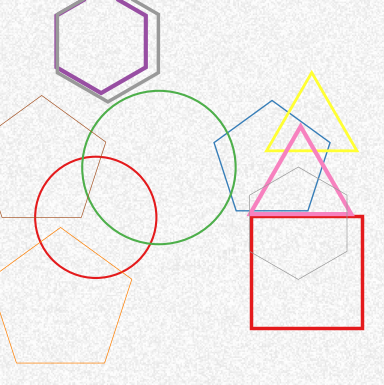[{"shape": "square", "thickness": 2.5, "radius": 0.72, "center": [0.796, 0.294]}, {"shape": "circle", "thickness": 1.5, "radius": 0.79, "center": [0.249, 0.435]}, {"shape": "pentagon", "thickness": 1, "radius": 0.79, "center": [0.707, 0.581]}, {"shape": "circle", "thickness": 1.5, "radius": 1.0, "center": [0.413, 0.565]}, {"shape": "hexagon", "thickness": 3, "radius": 0.67, "center": [0.263, 0.892]}, {"shape": "pentagon", "thickness": 0.5, "radius": 0.97, "center": [0.157, 0.215]}, {"shape": "triangle", "thickness": 2, "radius": 0.68, "center": [0.81, 0.676]}, {"shape": "pentagon", "thickness": 0.5, "radius": 0.88, "center": [0.108, 0.577]}, {"shape": "triangle", "thickness": 3, "radius": 0.76, "center": [0.781, 0.52]}, {"shape": "hexagon", "thickness": 2.5, "radius": 0.76, "center": [0.28, 0.887]}, {"shape": "hexagon", "thickness": 0.5, "radius": 0.73, "center": [0.775, 0.42]}]